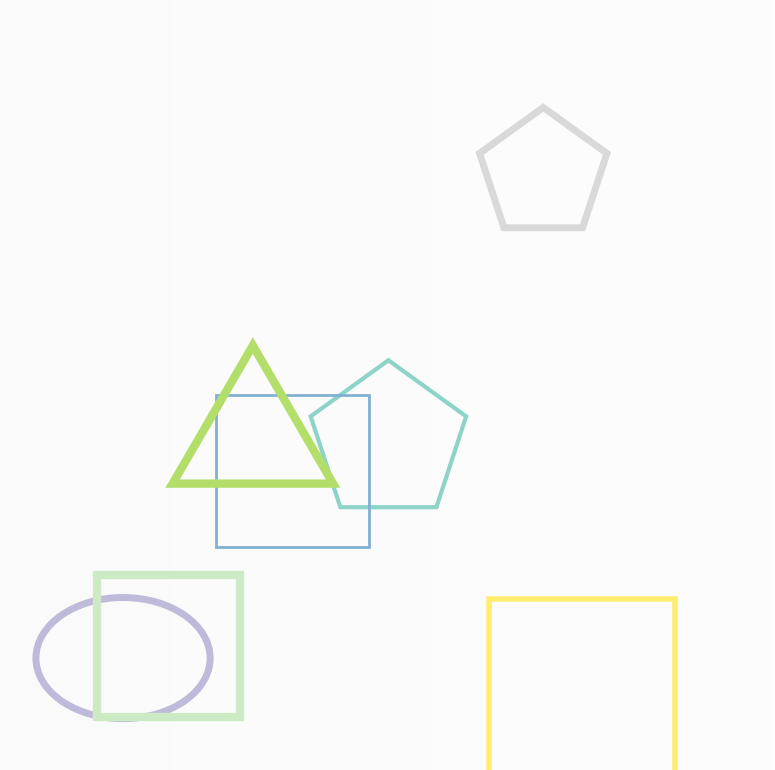[{"shape": "pentagon", "thickness": 1.5, "radius": 0.53, "center": [0.501, 0.427]}, {"shape": "oval", "thickness": 2.5, "radius": 0.56, "center": [0.159, 0.145]}, {"shape": "square", "thickness": 1, "radius": 0.49, "center": [0.377, 0.388]}, {"shape": "triangle", "thickness": 3, "radius": 0.6, "center": [0.326, 0.432]}, {"shape": "pentagon", "thickness": 2.5, "radius": 0.43, "center": [0.701, 0.774]}, {"shape": "square", "thickness": 3, "radius": 0.46, "center": [0.217, 0.16]}, {"shape": "square", "thickness": 2, "radius": 0.6, "center": [0.751, 0.102]}]